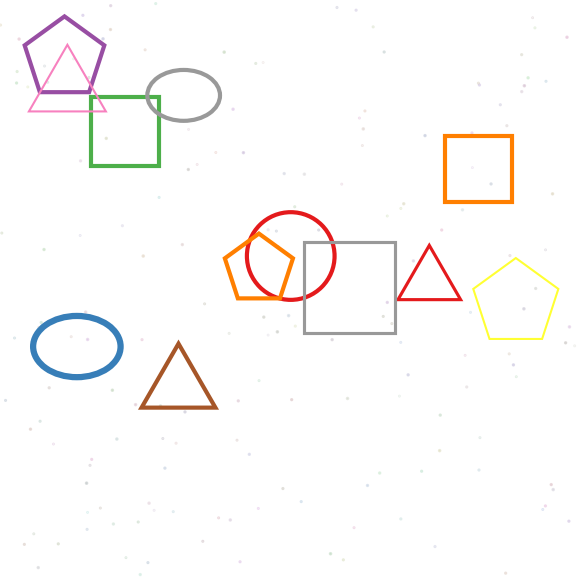[{"shape": "circle", "thickness": 2, "radius": 0.38, "center": [0.503, 0.556]}, {"shape": "triangle", "thickness": 1.5, "radius": 0.31, "center": [0.743, 0.512]}, {"shape": "oval", "thickness": 3, "radius": 0.38, "center": [0.133, 0.399]}, {"shape": "square", "thickness": 2, "radius": 0.29, "center": [0.217, 0.771]}, {"shape": "pentagon", "thickness": 2, "radius": 0.36, "center": [0.112, 0.898]}, {"shape": "pentagon", "thickness": 2, "radius": 0.31, "center": [0.448, 0.533]}, {"shape": "square", "thickness": 2, "radius": 0.29, "center": [0.829, 0.707]}, {"shape": "pentagon", "thickness": 1, "radius": 0.39, "center": [0.893, 0.475]}, {"shape": "triangle", "thickness": 2, "radius": 0.37, "center": [0.309, 0.33]}, {"shape": "triangle", "thickness": 1, "radius": 0.38, "center": [0.117, 0.845]}, {"shape": "square", "thickness": 1.5, "radius": 0.39, "center": [0.605, 0.502]}, {"shape": "oval", "thickness": 2, "radius": 0.31, "center": [0.318, 0.834]}]